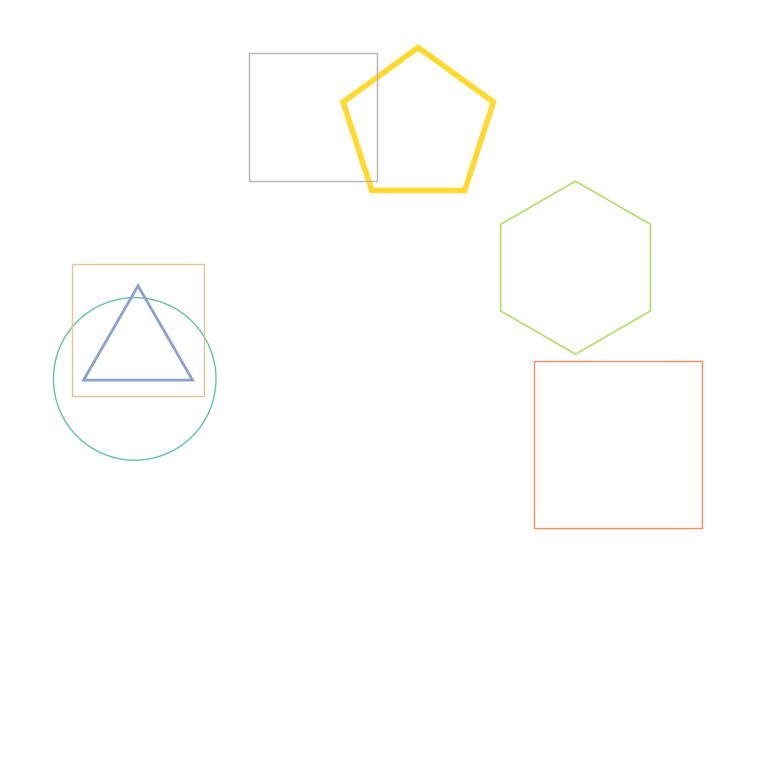[{"shape": "circle", "thickness": 0.5, "radius": 0.53, "center": [0.175, 0.508]}, {"shape": "square", "thickness": 0.5, "radius": 0.54, "center": [0.803, 0.423]}, {"shape": "triangle", "thickness": 1, "radius": 0.41, "center": [0.179, 0.547]}, {"shape": "hexagon", "thickness": 0.5, "radius": 0.56, "center": [0.747, 0.652]}, {"shape": "pentagon", "thickness": 2, "radius": 0.51, "center": [0.543, 0.836]}, {"shape": "square", "thickness": 0.5, "radius": 0.43, "center": [0.179, 0.571]}, {"shape": "square", "thickness": 0.5, "radius": 0.42, "center": [0.407, 0.848]}]